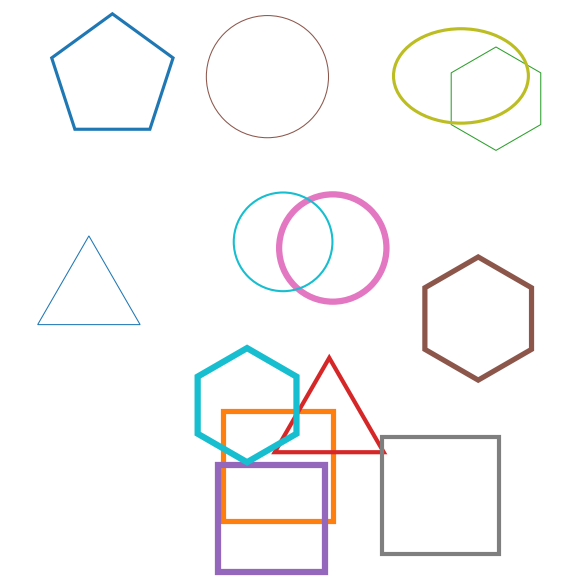[{"shape": "pentagon", "thickness": 1.5, "radius": 0.55, "center": [0.195, 0.865]}, {"shape": "triangle", "thickness": 0.5, "radius": 0.51, "center": [0.154, 0.488]}, {"shape": "square", "thickness": 2.5, "radius": 0.47, "center": [0.481, 0.193]}, {"shape": "hexagon", "thickness": 0.5, "radius": 0.45, "center": [0.859, 0.828]}, {"shape": "triangle", "thickness": 2, "radius": 0.54, "center": [0.57, 0.271]}, {"shape": "square", "thickness": 3, "radius": 0.46, "center": [0.47, 0.102]}, {"shape": "hexagon", "thickness": 2.5, "radius": 0.53, "center": [0.828, 0.448]}, {"shape": "circle", "thickness": 0.5, "radius": 0.53, "center": [0.463, 0.866]}, {"shape": "circle", "thickness": 3, "radius": 0.46, "center": [0.576, 0.57]}, {"shape": "square", "thickness": 2, "radius": 0.51, "center": [0.763, 0.142]}, {"shape": "oval", "thickness": 1.5, "radius": 0.58, "center": [0.798, 0.868]}, {"shape": "circle", "thickness": 1, "radius": 0.43, "center": [0.49, 0.58]}, {"shape": "hexagon", "thickness": 3, "radius": 0.49, "center": [0.428, 0.298]}]